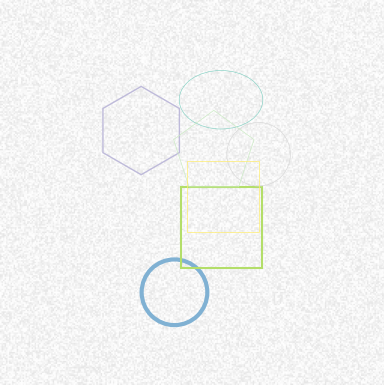[{"shape": "oval", "thickness": 0.5, "radius": 0.54, "center": [0.574, 0.741]}, {"shape": "hexagon", "thickness": 1, "radius": 0.57, "center": [0.367, 0.661]}, {"shape": "circle", "thickness": 3, "radius": 0.43, "center": [0.453, 0.241]}, {"shape": "square", "thickness": 1.5, "radius": 0.53, "center": [0.576, 0.408]}, {"shape": "circle", "thickness": 0.5, "radius": 0.41, "center": [0.672, 0.599]}, {"shape": "pentagon", "thickness": 0.5, "radius": 0.55, "center": [0.555, 0.604]}, {"shape": "square", "thickness": 0.5, "radius": 0.46, "center": [0.579, 0.489]}]